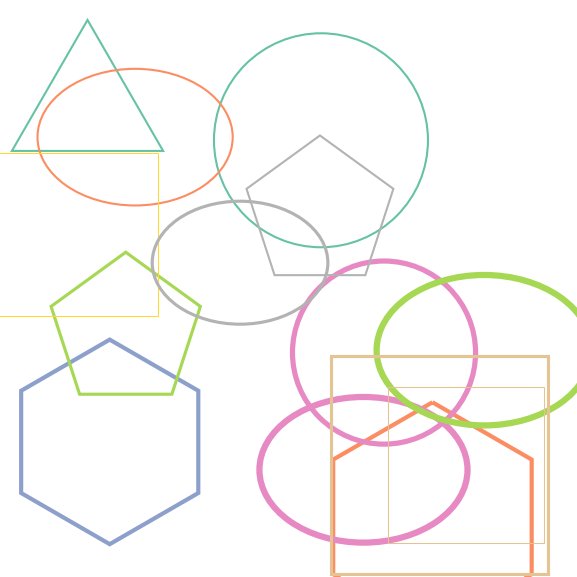[{"shape": "circle", "thickness": 1, "radius": 0.93, "center": [0.556, 0.756]}, {"shape": "triangle", "thickness": 1, "radius": 0.76, "center": [0.152, 0.813]}, {"shape": "hexagon", "thickness": 2, "radius": 0.99, "center": [0.749, 0.104]}, {"shape": "oval", "thickness": 1, "radius": 0.85, "center": [0.234, 0.762]}, {"shape": "hexagon", "thickness": 2, "radius": 0.89, "center": [0.19, 0.234]}, {"shape": "circle", "thickness": 2.5, "radius": 0.79, "center": [0.665, 0.389]}, {"shape": "oval", "thickness": 3, "radius": 0.9, "center": [0.629, 0.186]}, {"shape": "oval", "thickness": 3, "radius": 0.93, "center": [0.838, 0.393]}, {"shape": "pentagon", "thickness": 1.5, "radius": 0.68, "center": [0.218, 0.426]}, {"shape": "square", "thickness": 0.5, "radius": 0.7, "center": [0.134, 0.593]}, {"shape": "square", "thickness": 1.5, "radius": 0.94, "center": [0.761, 0.194]}, {"shape": "square", "thickness": 0.5, "radius": 0.68, "center": [0.807, 0.194]}, {"shape": "oval", "thickness": 1.5, "radius": 0.76, "center": [0.416, 0.544]}, {"shape": "pentagon", "thickness": 1, "radius": 0.67, "center": [0.554, 0.631]}]